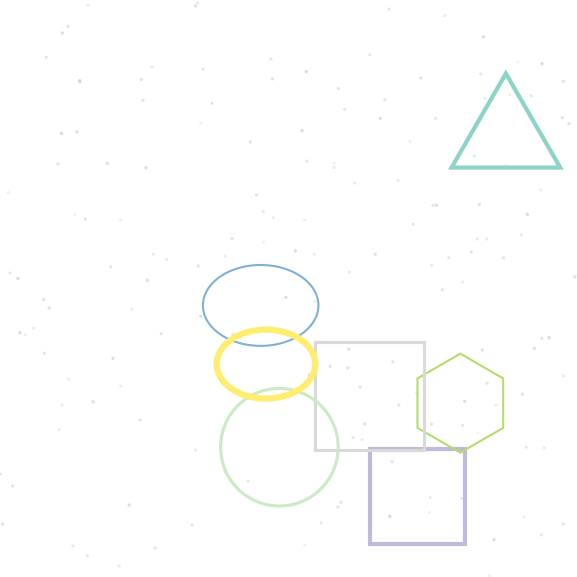[{"shape": "triangle", "thickness": 2, "radius": 0.54, "center": [0.876, 0.763]}, {"shape": "square", "thickness": 2, "radius": 0.41, "center": [0.723, 0.139]}, {"shape": "oval", "thickness": 1, "radius": 0.5, "center": [0.451, 0.47]}, {"shape": "hexagon", "thickness": 1, "radius": 0.43, "center": [0.797, 0.301]}, {"shape": "square", "thickness": 1.5, "radius": 0.47, "center": [0.639, 0.313]}, {"shape": "circle", "thickness": 1.5, "radius": 0.51, "center": [0.484, 0.225]}, {"shape": "oval", "thickness": 3, "radius": 0.43, "center": [0.461, 0.369]}]